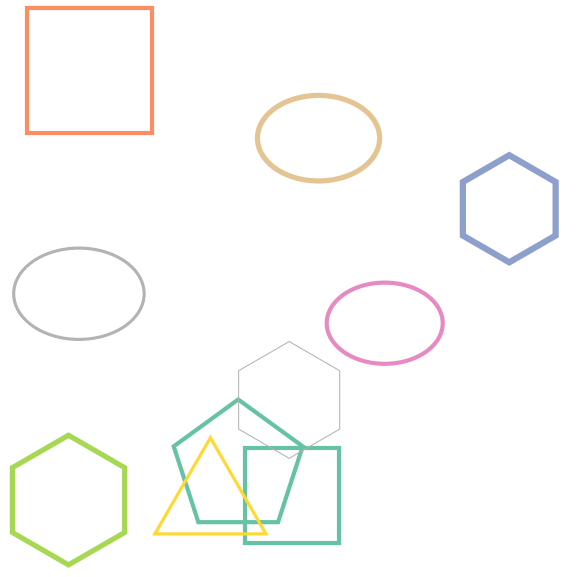[{"shape": "pentagon", "thickness": 2, "radius": 0.59, "center": [0.412, 0.19]}, {"shape": "square", "thickness": 2, "radius": 0.41, "center": [0.506, 0.141]}, {"shape": "square", "thickness": 2, "radius": 0.54, "center": [0.154, 0.877]}, {"shape": "hexagon", "thickness": 3, "radius": 0.46, "center": [0.882, 0.638]}, {"shape": "oval", "thickness": 2, "radius": 0.5, "center": [0.666, 0.439]}, {"shape": "hexagon", "thickness": 2.5, "radius": 0.56, "center": [0.119, 0.133]}, {"shape": "triangle", "thickness": 1.5, "radius": 0.56, "center": [0.364, 0.13]}, {"shape": "oval", "thickness": 2.5, "radius": 0.53, "center": [0.552, 0.76]}, {"shape": "hexagon", "thickness": 0.5, "radius": 0.51, "center": [0.501, 0.307]}, {"shape": "oval", "thickness": 1.5, "radius": 0.56, "center": [0.137, 0.49]}]